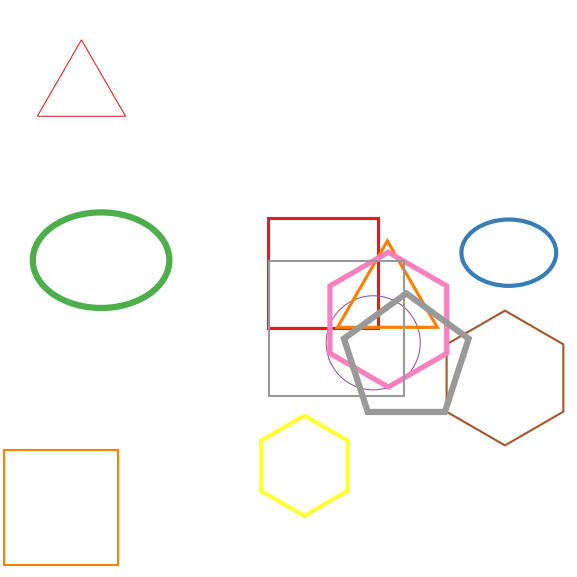[{"shape": "square", "thickness": 1.5, "radius": 0.48, "center": [0.559, 0.526]}, {"shape": "triangle", "thickness": 0.5, "radius": 0.44, "center": [0.141, 0.842]}, {"shape": "oval", "thickness": 2, "radius": 0.41, "center": [0.881, 0.562]}, {"shape": "oval", "thickness": 3, "radius": 0.59, "center": [0.175, 0.549]}, {"shape": "circle", "thickness": 0.5, "radius": 0.41, "center": [0.646, 0.406]}, {"shape": "square", "thickness": 1, "radius": 0.5, "center": [0.105, 0.12]}, {"shape": "triangle", "thickness": 1.5, "radius": 0.5, "center": [0.671, 0.482]}, {"shape": "hexagon", "thickness": 2, "radius": 0.43, "center": [0.527, 0.193]}, {"shape": "hexagon", "thickness": 1, "radius": 0.58, "center": [0.874, 0.345]}, {"shape": "hexagon", "thickness": 2.5, "radius": 0.58, "center": [0.672, 0.446]}, {"shape": "pentagon", "thickness": 3, "radius": 0.57, "center": [0.704, 0.378]}, {"shape": "square", "thickness": 1, "radius": 0.58, "center": [0.583, 0.431]}]